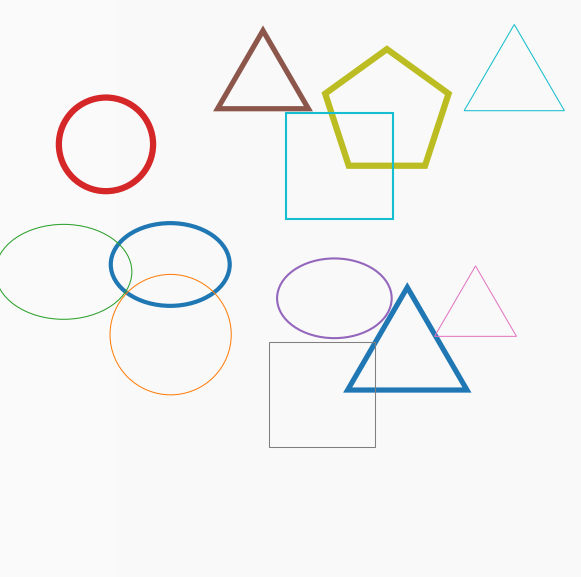[{"shape": "oval", "thickness": 2, "radius": 0.51, "center": [0.293, 0.541]}, {"shape": "triangle", "thickness": 2.5, "radius": 0.59, "center": [0.701, 0.383]}, {"shape": "circle", "thickness": 0.5, "radius": 0.52, "center": [0.294, 0.42]}, {"shape": "oval", "thickness": 0.5, "radius": 0.59, "center": [0.109, 0.528]}, {"shape": "circle", "thickness": 3, "radius": 0.41, "center": [0.182, 0.749]}, {"shape": "oval", "thickness": 1, "radius": 0.49, "center": [0.575, 0.483]}, {"shape": "triangle", "thickness": 2.5, "radius": 0.45, "center": [0.452, 0.856]}, {"shape": "triangle", "thickness": 0.5, "radius": 0.41, "center": [0.818, 0.457]}, {"shape": "square", "thickness": 0.5, "radius": 0.45, "center": [0.554, 0.316]}, {"shape": "pentagon", "thickness": 3, "radius": 0.56, "center": [0.666, 0.802]}, {"shape": "square", "thickness": 1, "radius": 0.46, "center": [0.584, 0.712]}, {"shape": "triangle", "thickness": 0.5, "radius": 0.5, "center": [0.885, 0.857]}]